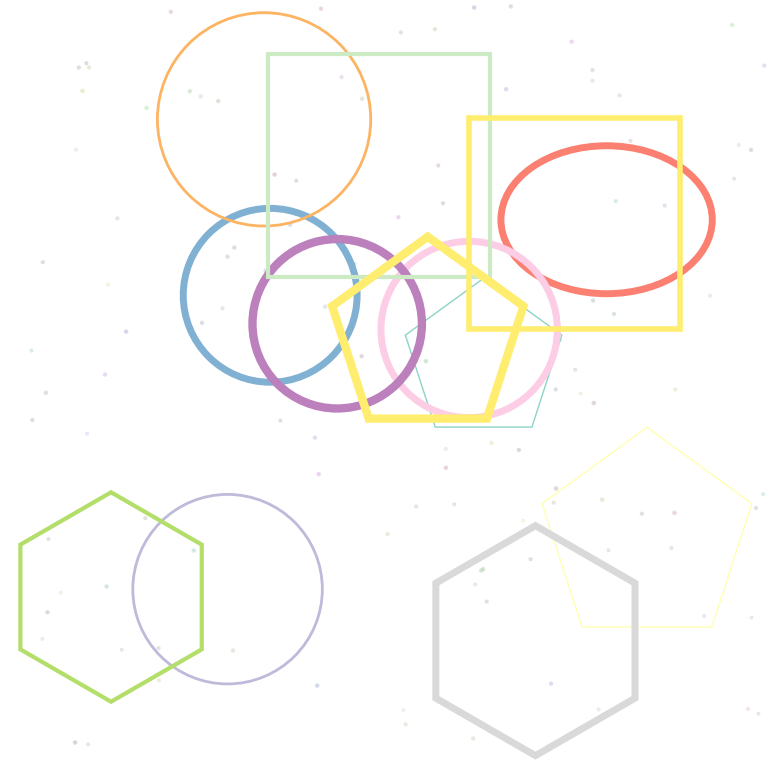[{"shape": "pentagon", "thickness": 0.5, "radius": 0.53, "center": [0.628, 0.532]}, {"shape": "pentagon", "thickness": 0.5, "radius": 0.72, "center": [0.84, 0.302]}, {"shape": "circle", "thickness": 1, "radius": 0.62, "center": [0.296, 0.235]}, {"shape": "oval", "thickness": 2.5, "radius": 0.69, "center": [0.788, 0.715]}, {"shape": "circle", "thickness": 2.5, "radius": 0.56, "center": [0.351, 0.617]}, {"shape": "circle", "thickness": 1, "radius": 0.69, "center": [0.343, 0.845]}, {"shape": "hexagon", "thickness": 1.5, "radius": 0.68, "center": [0.144, 0.225]}, {"shape": "circle", "thickness": 2.5, "radius": 0.57, "center": [0.609, 0.572]}, {"shape": "hexagon", "thickness": 2.5, "radius": 0.75, "center": [0.695, 0.168]}, {"shape": "circle", "thickness": 3, "radius": 0.55, "center": [0.438, 0.58]}, {"shape": "square", "thickness": 1.5, "radius": 0.72, "center": [0.493, 0.785]}, {"shape": "square", "thickness": 2, "radius": 0.69, "center": [0.746, 0.71]}, {"shape": "pentagon", "thickness": 3, "radius": 0.65, "center": [0.556, 0.562]}]